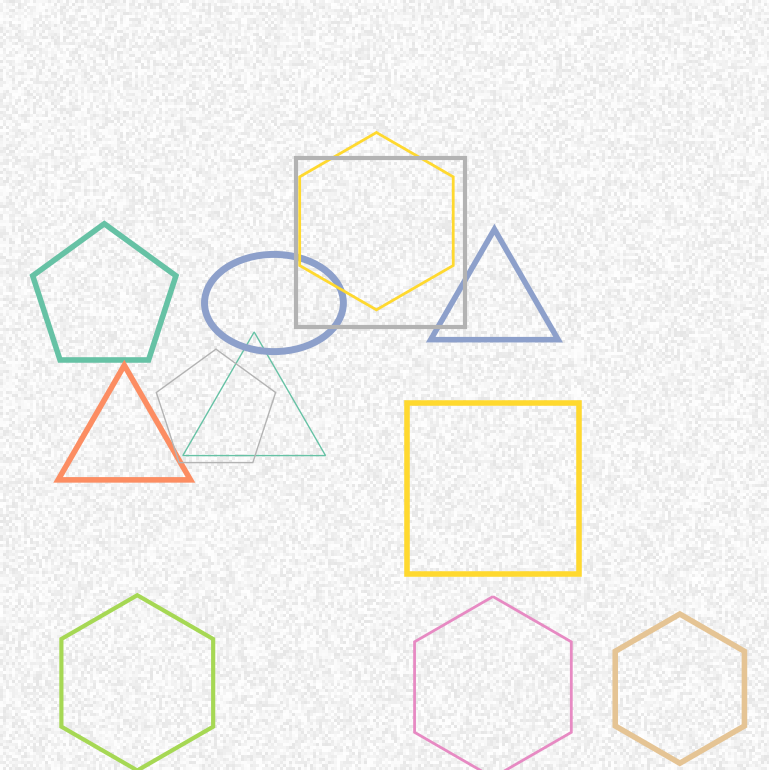[{"shape": "triangle", "thickness": 0.5, "radius": 0.53, "center": [0.33, 0.462]}, {"shape": "pentagon", "thickness": 2, "radius": 0.49, "center": [0.135, 0.612]}, {"shape": "triangle", "thickness": 2, "radius": 0.5, "center": [0.161, 0.426]}, {"shape": "triangle", "thickness": 2, "radius": 0.48, "center": [0.642, 0.607]}, {"shape": "oval", "thickness": 2.5, "radius": 0.45, "center": [0.356, 0.606]}, {"shape": "hexagon", "thickness": 1, "radius": 0.59, "center": [0.64, 0.108]}, {"shape": "hexagon", "thickness": 1.5, "radius": 0.57, "center": [0.178, 0.113]}, {"shape": "square", "thickness": 2, "radius": 0.56, "center": [0.64, 0.366]}, {"shape": "hexagon", "thickness": 1, "radius": 0.58, "center": [0.489, 0.713]}, {"shape": "hexagon", "thickness": 2, "radius": 0.48, "center": [0.883, 0.106]}, {"shape": "pentagon", "thickness": 0.5, "radius": 0.41, "center": [0.28, 0.465]}, {"shape": "square", "thickness": 1.5, "radius": 0.55, "center": [0.494, 0.685]}]